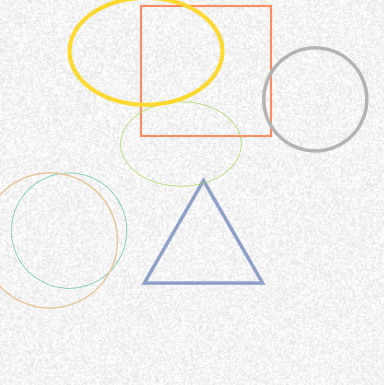[{"shape": "circle", "thickness": 0.5, "radius": 0.75, "center": [0.179, 0.401]}, {"shape": "square", "thickness": 1.5, "radius": 0.85, "center": [0.535, 0.816]}, {"shape": "triangle", "thickness": 2.5, "radius": 0.89, "center": [0.528, 0.353]}, {"shape": "oval", "thickness": 0.5, "radius": 0.78, "center": [0.47, 0.626]}, {"shape": "oval", "thickness": 3, "radius": 0.99, "center": [0.379, 0.867]}, {"shape": "circle", "thickness": 1, "radius": 0.88, "center": [0.129, 0.376]}, {"shape": "circle", "thickness": 2.5, "radius": 0.67, "center": [0.819, 0.742]}]